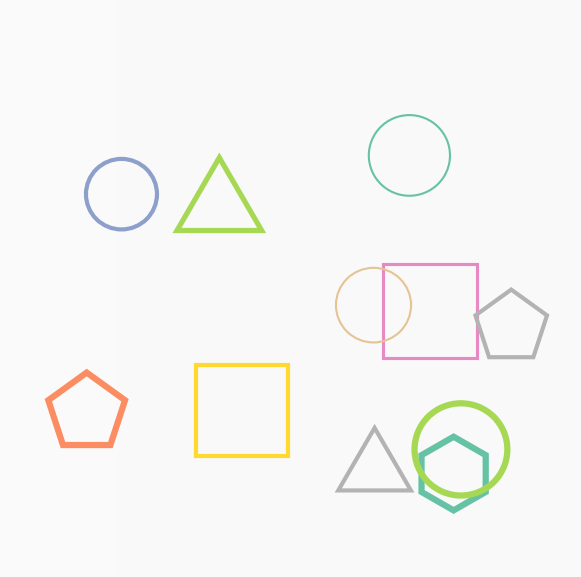[{"shape": "circle", "thickness": 1, "radius": 0.35, "center": [0.704, 0.73]}, {"shape": "hexagon", "thickness": 3, "radius": 0.32, "center": [0.78, 0.179]}, {"shape": "pentagon", "thickness": 3, "radius": 0.35, "center": [0.149, 0.285]}, {"shape": "circle", "thickness": 2, "radius": 0.31, "center": [0.209, 0.663]}, {"shape": "square", "thickness": 1.5, "radius": 0.41, "center": [0.74, 0.461]}, {"shape": "circle", "thickness": 3, "radius": 0.4, "center": [0.793, 0.221]}, {"shape": "triangle", "thickness": 2.5, "radius": 0.42, "center": [0.377, 0.642]}, {"shape": "square", "thickness": 2, "radius": 0.39, "center": [0.417, 0.288]}, {"shape": "circle", "thickness": 1, "radius": 0.32, "center": [0.643, 0.471]}, {"shape": "triangle", "thickness": 2, "radius": 0.36, "center": [0.644, 0.186]}, {"shape": "pentagon", "thickness": 2, "radius": 0.32, "center": [0.88, 0.433]}]